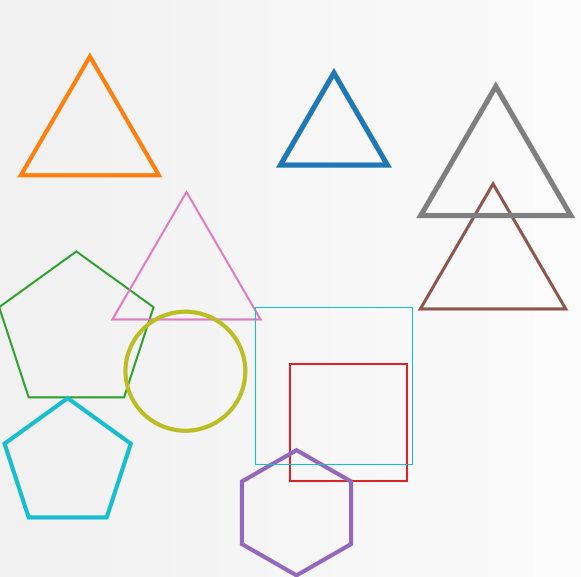[{"shape": "triangle", "thickness": 2.5, "radius": 0.53, "center": [0.574, 0.766]}, {"shape": "triangle", "thickness": 2, "radius": 0.69, "center": [0.155, 0.764]}, {"shape": "pentagon", "thickness": 1, "radius": 0.7, "center": [0.131, 0.424]}, {"shape": "square", "thickness": 1, "radius": 0.51, "center": [0.6, 0.267]}, {"shape": "hexagon", "thickness": 2, "radius": 0.54, "center": [0.51, 0.111]}, {"shape": "triangle", "thickness": 1.5, "radius": 0.72, "center": [0.848, 0.536]}, {"shape": "triangle", "thickness": 1, "radius": 0.74, "center": [0.321, 0.52]}, {"shape": "triangle", "thickness": 2.5, "radius": 0.75, "center": [0.853, 0.7]}, {"shape": "circle", "thickness": 2, "radius": 0.52, "center": [0.319, 0.356]}, {"shape": "pentagon", "thickness": 2, "radius": 0.57, "center": [0.116, 0.196]}, {"shape": "square", "thickness": 0.5, "radius": 0.68, "center": [0.574, 0.331]}]